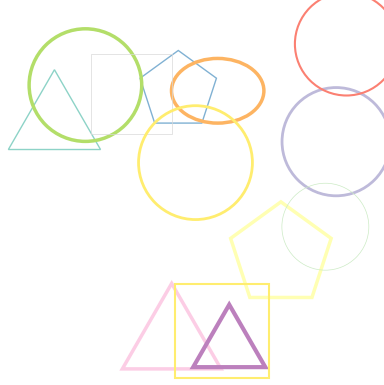[{"shape": "triangle", "thickness": 1, "radius": 0.69, "center": [0.141, 0.681]}, {"shape": "pentagon", "thickness": 2.5, "radius": 0.69, "center": [0.73, 0.338]}, {"shape": "circle", "thickness": 2, "radius": 0.7, "center": [0.873, 0.632]}, {"shape": "circle", "thickness": 1.5, "radius": 0.67, "center": [0.9, 0.886]}, {"shape": "pentagon", "thickness": 1, "radius": 0.52, "center": [0.463, 0.765]}, {"shape": "oval", "thickness": 2.5, "radius": 0.6, "center": [0.565, 0.764]}, {"shape": "circle", "thickness": 2.5, "radius": 0.73, "center": [0.222, 0.779]}, {"shape": "triangle", "thickness": 2.5, "radius": 0.74, "center": [0.446, 0.116]}, {"shape": "square", "thickness": 0.5, "radius": 0.52, "center": [0.342, 0.756]}, {"shape": "triangle", "thickness": 3, "radius": 0.54, "center": [0.595, 0.101]}, {"shape": "circle", "thickness": 0.5, "radius": 0.56, "center": [0.845, 0.411]}, {"shape": "circle", "thickness": 2, "radius": 0.74, "center": [0.508, 0.578]}, {"shape": "square", "thickness": 1.5, "radius": 0.61, "center": [0.578, 0.14]}]